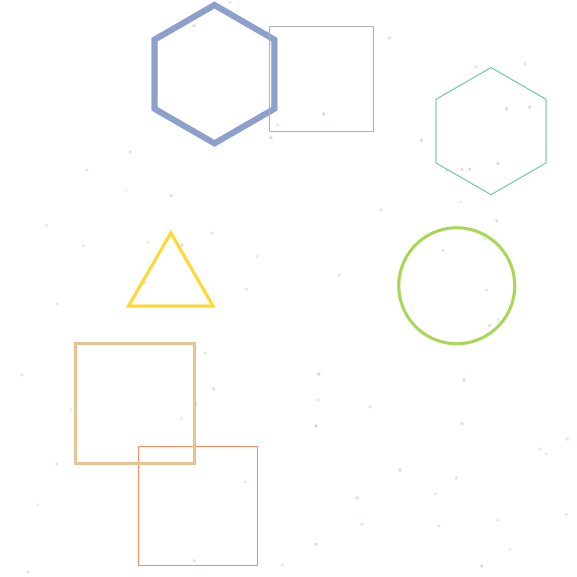[{"shape": "hexagon", "thickness": 0.5, "radius": 0.55, "center": [0.85, 0.772]}, {"shape": "square", "thickness": 0.5, "radius": 0.52, "center": [0.342, 0.124]}, {"shape": "hexagon", "thickness": 3, "radius": 0.6, "center": [0.371, 0.871]}, {"shape": "circle", "thickness": 1.5, "radius": 0.5, "center": [0.791, 0.504]}, {"shape": "triangle", "thickness": 1.5, "radius": 0.42, "center": [0.296, 0.511]}, {"shape": "square", "thickness": 1.5, "radius": 0.52, "center": [0.233, 0.301]}, {"shape": "square", "thickness": 0.5, "radius": 0.45, "center": [0.556, 0.863]}]